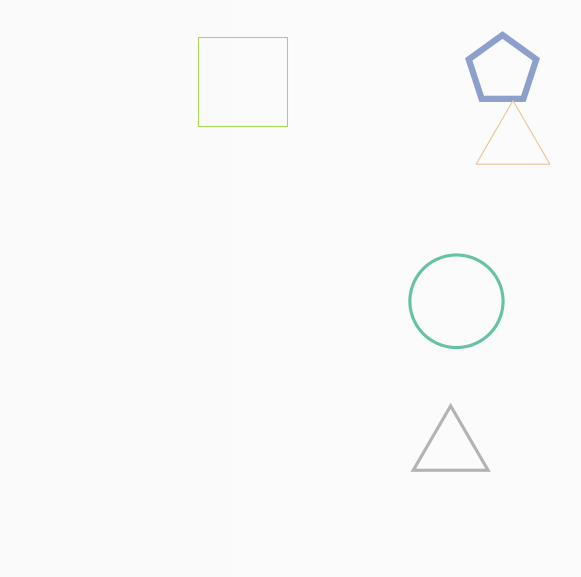[{"shape": "circle", "thickness": 1.5, "radius": 0.4, "center": [0.785, 0.477]}, {"shape": "pentagon", "thickness": 3, "radius": 0.31, "center": [0.865, 0.877]}, {"shape": "square", "thickness": 0.5, "radius": 0.38, "center": [0.417, 0.858]}, {"shape": "triangle", "thickness": 0.5, "radius": 0.37, "center": [0.883, 0.751]}, {"shape": "triangle", "thickness": 1.5, "radius": 0.37, "center": [0.775, 0.222]}]